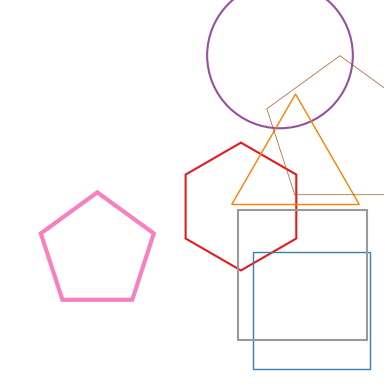[{"shape": "hexagon", "thickness": 1.5, "radius": 0.83, "center": [0.626, 0.464]}, {"shape": "square", "thickness": 1, "radius": 0.76, "center": [0.808, 0.193]}, {"shape": "circle", "thickness": 1.5, "radius": 0.95, "center": [0.727, 0.856]}, {"shape": "triangle", "thickness": 1, "radius": 0.96, "center": [0.768, 0.564]}, {"shape": "pentagon", "thickness": 0.5, "radius": 1.0, "center": [0.883, 0.656]}, {"shape": "pentagon", "thickness": 3, "radius": 0.77, "center": [0.253, 0.346]}, {"shape": "square", "thickness": 1.5, "radius": 0.84, "center": [0.785, 0.285]}]